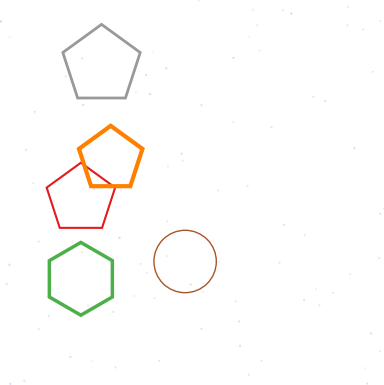[{"shape": "pentagon", "thickness": 1.5, "radius": 0.47, "center": [0.21, 0.484]}, {"shape": "hexagon", "thickness": 2.5, "radius": 0.47, "center": [0.21, 0.276]}, {"shape": "pentagon", "thickness": 3, "radius": 0.43, "center": [0.288, 0.587]}, {"shape": "circle", "thickness": 1, "radius": 0.41, "center": [0.481, 0.321]}, {"shape": "pentagon", "thickness": 2, "radius": 0.53, "center": [0.264, 0.831]}]